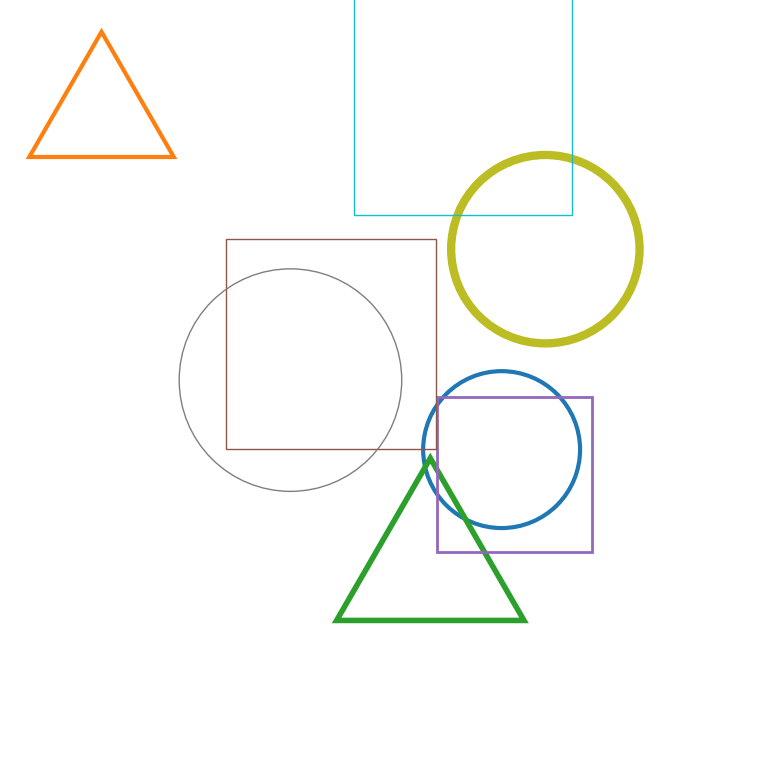[{"shape": "circle", "thickness": 1.5, "radius": 0.51, "center": [0.651, 0.416]}, {"shape": "triangle", "thickness": 1.5, "radius": 0.54, "center": [0.132, 0.85]}, {"shape": "triangle", "thickness": 2, "radius": 0.7, "center": [0.559, 0.264]}, {"shape": "square", "thickness": 1, "radius": 0.5, "center": [0.668, 0.384]}, {"shape": "square", "thickness": 0.5, "radius": 0.68, "center": [0.43, 0.553]}, {"shape": "circle", "thickness": 0.5, "radius": 0.72, "center": [0.377, 0.506]}, {"shape": "circle", "thickness": 3, "radius": 0.61, "center": [0.708, 0.676]}, {"shape": "square", "thickness": 0.5, "radius": 0.71, "center": [0.601, 0.863]}]